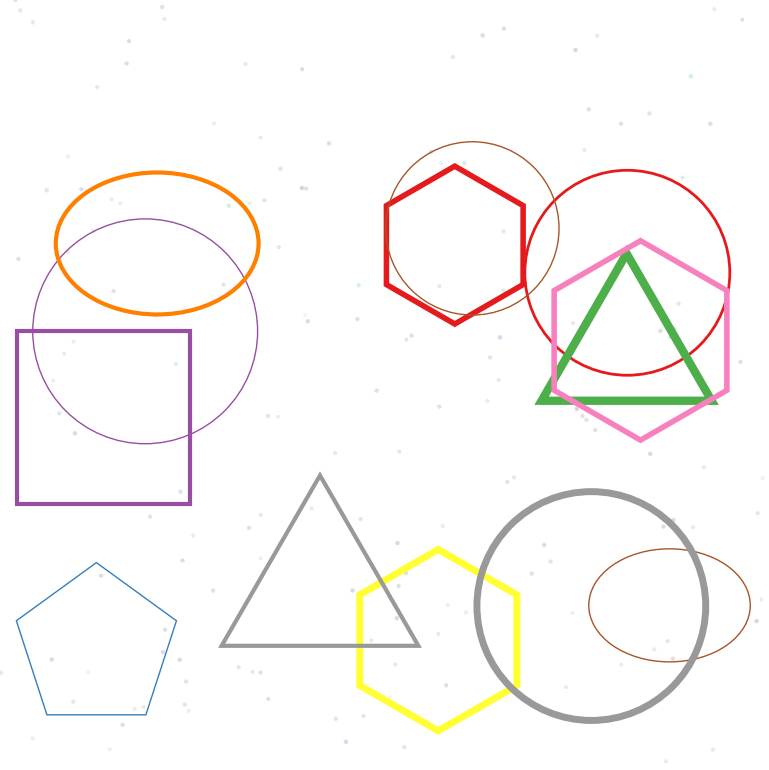[{"shape": "circle", "thickness": 1, "radius": 0.67, "center": [0.815, 0.646]}, {"shape": "hexagon", "thickness": 2, "radius": 0.51, "center": [0.591, 0.682]}, {"shape": "pentagon", "thickness": 0.5, "radius": 0.55, "center": [0.125, 0.16]}, {"shape": "triangle", "thickness": 3, "radius": 0.64, "center": [0.814, 0.543]}, {"shape": "square", "thickness": 1.5, "radius": 0.56, "center": [0.134, 0.458]}, {"shape": "circle", "thickness": 0.5, "radius": 0.73, "center": [0.189, 0.57]}, {"shape": "oval", "thickness": 1.5, "radius": 0.66, "center": [0.204, 0.684]}, {"shape": "hexagon", "thickness": 2.5, "radius": 0.59, "center": [0.569, 0.169]}, {"shape": "oval", "thickness": 0.5, "radius": 0.52, "center": [0.87, 0.214]}, {"shape": "circle", "thickness": 0.5, "radius": 0.56, "center": [0.613, 0.703]}, {"shape": "hexagon", "thickness": 2, "radius": 0.65, "center": [0.832, 0.558]}, {"shape": "circle", "thickness": 2.5, "radius": 0.74, "center": [0.768, 0.213]}, {"shape": "triangle", "thickness": 1.5, "radius": 0.74, "center": [0.416, 0.235]}]